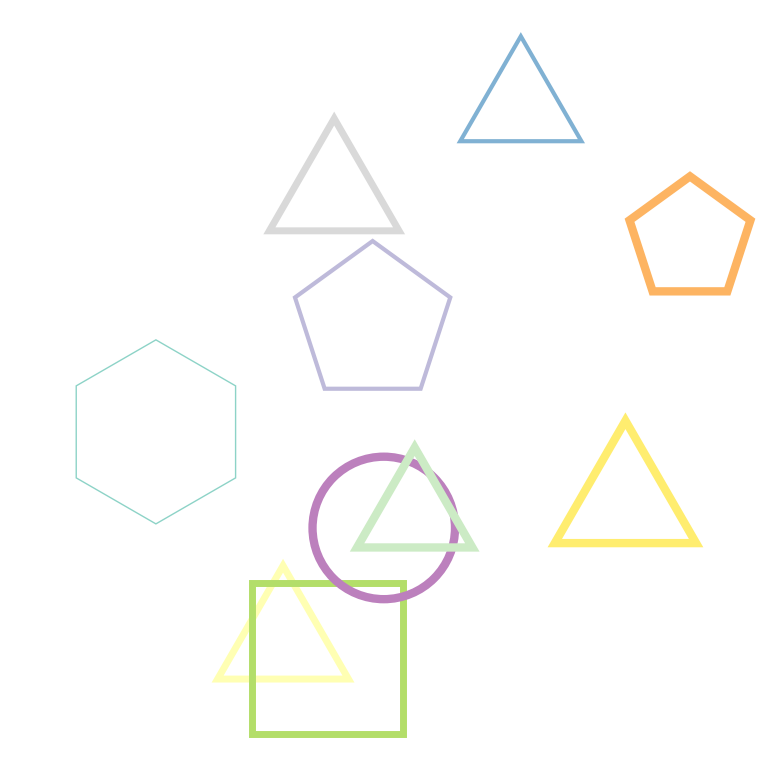[{"shape": "hexagon", "thickness": 0.5, "radius": 0.6, "center": [0.202, 0.439]}, {"shape": "triangle", "thickness": 2.5, "radius": 0.49, "center": [0.368, 0.167]}, {"shape": "pentagon", "thickness": 1.5, "radius": 0.53, "center": [0.484, 0.581]}, {"shape": "triangle", "thickness": 1.5, "radius": 0.45, "center": [0.676, 0.862]}, {"shape": "pentagon", "thickness": 3, "radius": 0.41, "center": [0.896, 0.688]}, {"shape": "square", "thickness": 2.5, "radius": 0.49, "center": [0.425, 0.145]}, {"shape": "triangle", "thickness": 2.5, "radius": 0.49, "center": [0.434, 0.749]}, {"shape": "circle", "thickness": 3, "radius": 0.46, "center": [0.498, 0.314]}, {"shape": "triangle", "thickness": 3, "radius": 0.43, "center": [0.539, 0.332]}, {"shape": "triangle", "thickness": 3, "radius": 0.53, "center": [0.812, 0.348]}]